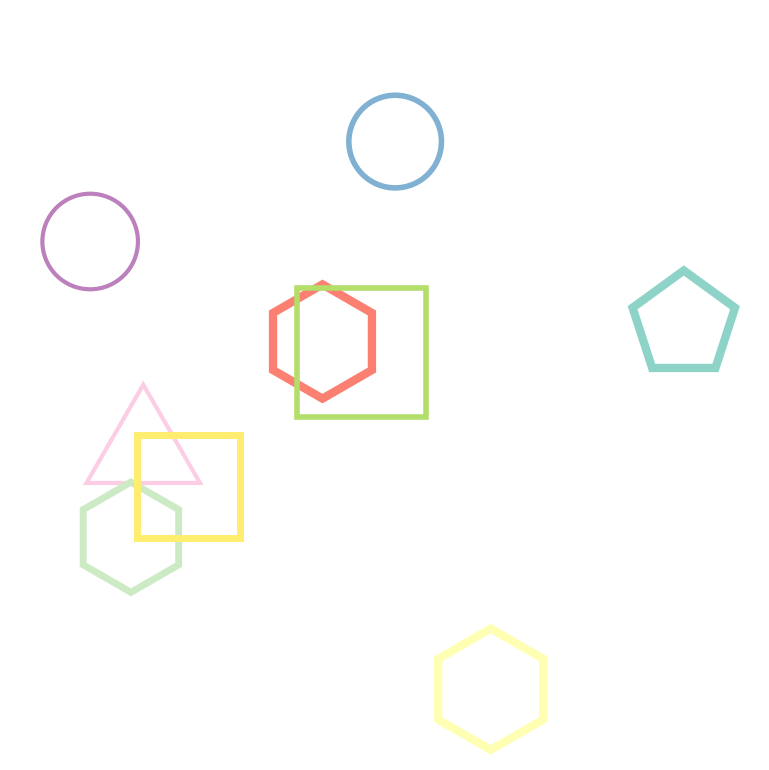[{"shape": "pentagon", "thickness": 3, "radius": 0.35, "center": [0.888, 0.579]}, {"shape": "hexagon", "thickness": 3, "radius": 0.39, "center": [0.637, 0.105]}, {"shape": "hexagon", "thickness": 3, "radius": 0.37, "center": [0.419, 0.556]}, {"shape": "circle", "thickness": 2, "radius": 0.3, "center": [0.513, 0.816]}, {"shape": "square", "thickness": 2, "radius": 0.42, "center": [0.469, 0.542]}, {"shape": "triangle", "thickness": 1.5, "radius": 0.43, "center": [0.186, 0.415]}, {"shape": "circle", "thickness": 1.5, "radius": 0.31, "center": [0.117, 0.686]}, {"shape": "hexagon", "thickness": 2.5, "radius": 0.36, "center": [0.17, 0.302]}, {"shape": "square", "thickness": 2.5, "radius": 0.33, "center": [0.245, 0.368]}]